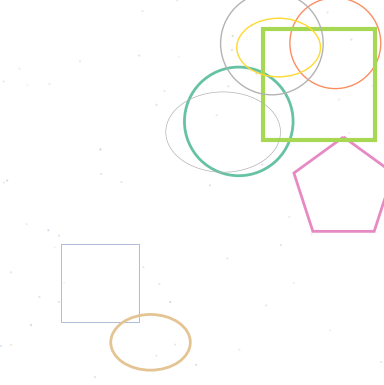[{"shape": "circle", "thickness": 2, "radius": 0.71, "center": [0.62, 0.685]}, {"shape": "circle", "thickness": 1, "radius": 0.59, "center": [0.871, 0.888]}, {"shape": "square", "thickness": 0.5, "radius": 0.51, "center": [0.259, 0.266]}, {"shape": "pentagon", "thickness": 2, "radius": 0.68, "center": [0.892, 0.509]}, {"shape": "square", "thickness": 3, "radius": 0.73, "center": [0.828, 0.781]}, {"shape": "oval", "thickness": 1, "radius": 0.54, "center": [0.724, 0.877]}, {"shape": "oval", "thickness": 2, "radius": 0.52, "center": [0.391, 0.111]}, {"shape": "oval", "thickness": 0.5, "radius": 0.74, "center": [0.58, 0.657]}, {"shape": "circle", "thickness": 1, "radius": 0.67, "center": [0.706, 0.887]}]